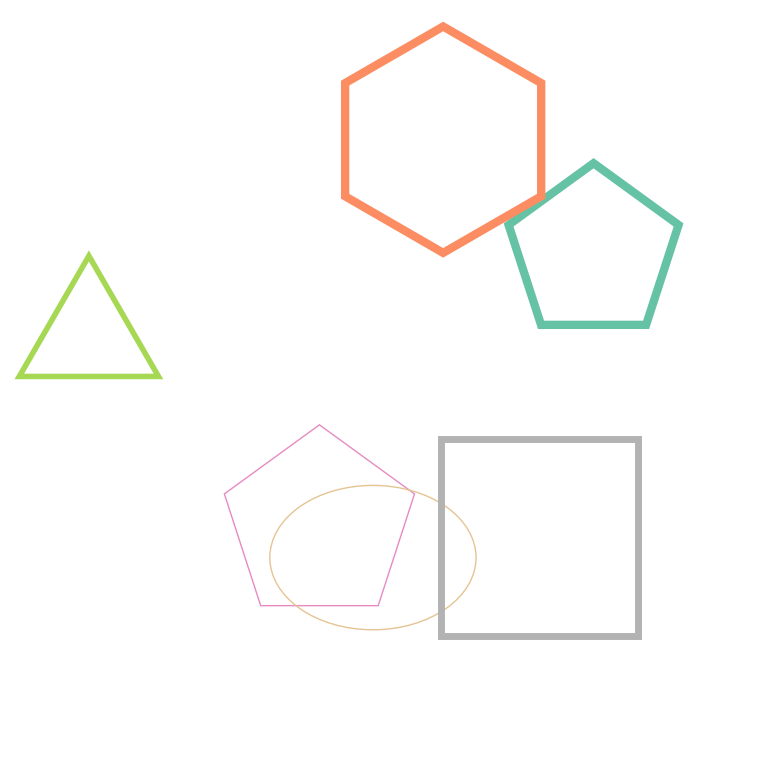[{"shape": "pentagon", "thickness": 3, "radius": 0.58, "center": [0.771, 0.672]}, {"shape": "hexagon", "thickness": 3, "radius": 0.73, "center": [0.576, 0.819]}, {"shape": "pentagon", "thickness": 0.5, "radius": 0.65, "center": [0.415, 0.318]}, {"shape": "triangle", "thickness": 2, "radius": 0.52, "center": [0.115, 0.563]}, {"shape": "oval", "thickness": 0.5, "radius": 0.67, "center": [0.484, 0.276]}, {"shape": "square", "thickness": 2.5, "radius": 0.64, "center": [0.7, 0.302]}]